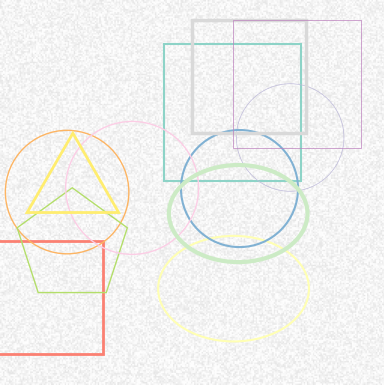[{"shape": "square", "thickness": 1.5, "radius": 0.89, "center": [0.604, 0.708]}, {"shape": "oval", "thickness": 1.5, "radius": 0.98, "center": [0.607, 0.25]}, {"shape": "circle", "thickness": 0.5, "radius": 0.7, "center": [0.754, 0.643]}, {"shape": "square", "thickness": 2, "radius": 0.73, "center": [0.122, 0.227]}, {"shape": "circle", "thickness": 1.5, "radius": 0.76, "center": [0.622, 0.51]}, {"shape": "circle", "thickness": 1, "radius": 0.8, "center": [0.174, 0.501]}, {"shape": "pentagon", "thickness": 1, "radius": 0.75, "center": [0.188, 0.362]}, {"shape": "circle", "thickness": 1, "radius": 0.86, "center": [0.343, 0.512]}, {"shape": "square", "thickness": 2.5, "radius": 0.74, "center": [0.647, 0.801]}, {"shape": "square", "thickness": 0.5, "radius": 0.83, "center": [0.771, 0.782]}, {"shape": "oval", "thickness": 3, "radius": 0.9, "center": [0.619, 0.445]}, {"shape": "triangle", "thickness": 2, "radius": 0.69, "center": [0.189, 0.517]}]